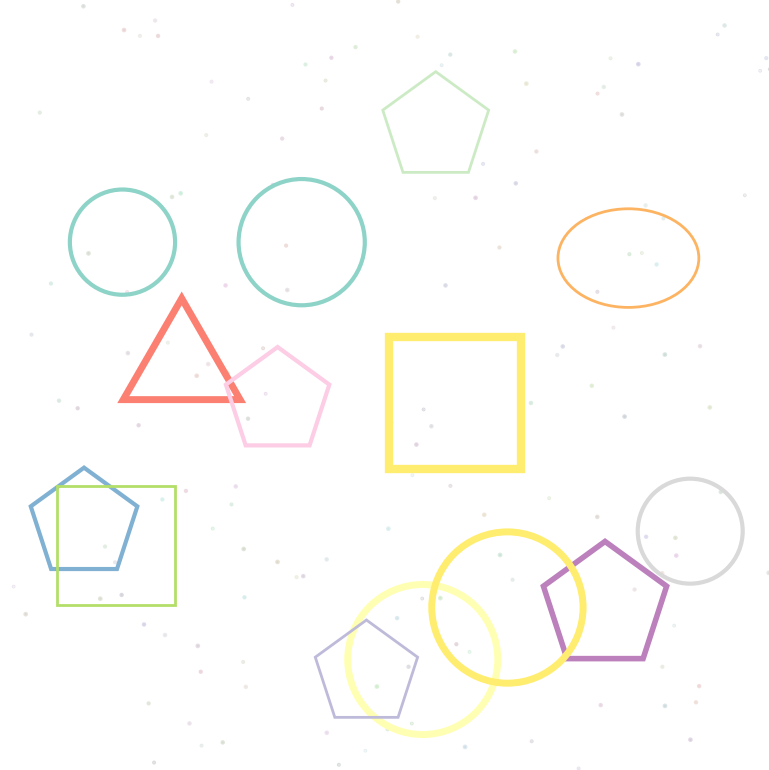[{"shape": "circle", "thickness": 1.5, "radius": 0.34, "center": [0.159, 0.686]}, {"shape": "circle", "thickness": 1.5, "radius": 0.41, "center": [0.392, 0.686]}, {"shape": "circle", "thickness": 2.5, "radius": 0.49, "center": [0.549, 0.143]}, {"shape": "pentagon", "thickness": 1, "radius": 0.35, "center": [0.476, 0.125]}, {"shape": "triangle", "thickness": 2.5, "radius": 0.44, "center": [0.236, 0.525]}, {"shape": "pentagon", "thickness": 1.5, "radius": 0.36, "center": [0.109, 0.32]}, {"shape": "oval", "thickness": 1, "radius": 0.46, "center": [0.816, 0.665]}, {"shape": "square", "thickness": 1, "radius": 0.38, "center": [0.15, 0.291]}, {"shape": "pentagon", "thickness": 1.5, "radius": 0.35, "center": [0.361, 0.479]}, {"shape": "circle", "thickness": 1.5, "radius": 0.34, "center": [0.896, 0.31]}, {"shape": "pentagon", "thickness": 2, "radius": 0.42, "center": [0.786, 0.213]}, {"shape": "pentagon", "thickness": 1, "radius": 0.36, "center": [0.566, 0.835]}, {"shape": "square", "thickness": 3, "radius": 0.43, "center": [0.591, 0.477]}, {"shape": "circle", "thickness": 2.5, "radius": 0.49, "center": [0.659, 0.211]}]